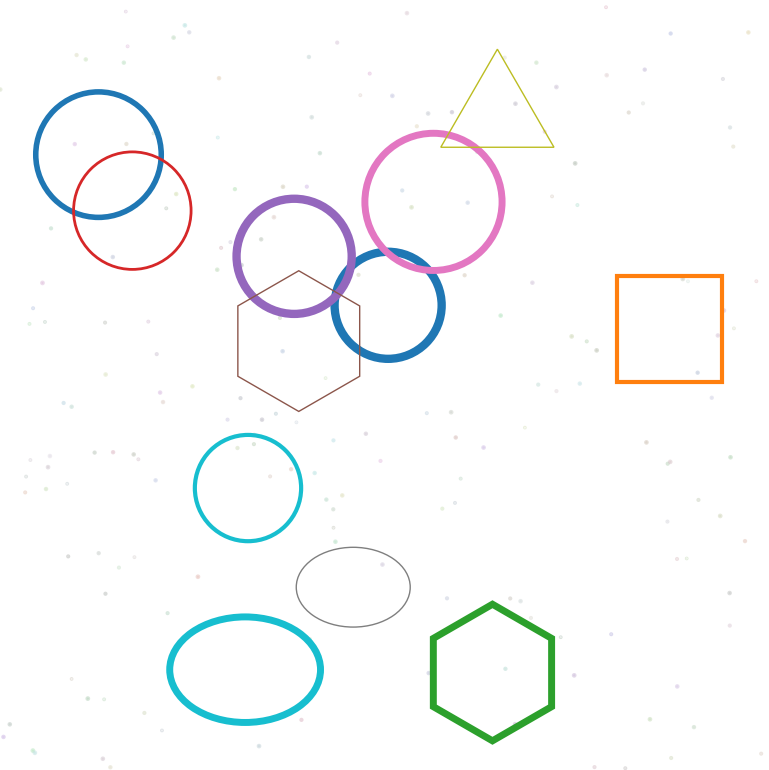[{"shape": "circle", "thickness": 3, "radius": 0.35, "center": [0.504, 0.604]}, {"shape": "circle", "thickness": 2, "radius": 0.41, "center": [0.128, 0.799]}, {"shape": "square", "thickness": 1.5, "radius": 0.34, "center": [0.869, 0.572]}, {"shape": "hexagon", "thickness": 2.5, "radius": 0.44, "center": [0.64, 0.127]}, {"shape": "circle", "thickness": 1, "radius": 0.38, "center": [0.172, 0.726]}, {"shape": "circle", "thickness": 3, "radius": 0.37, "center": [0.382, 0.667]}, {"shape": "hexagon", "thickness": 0.5, "radius": 0.46, "center": [0.388, 0.557]}, {"shape": "circle", "thickness": 2.5, "radius": 0.45, "center": [0.563, 0.738]}, {"shape": "oval", "thickness": 0.5, "radius": 0.37, "center": [0.459, 0.237]}, {"shape": "triangle", "thickness": 0.5, "radius": 0.42, "center": [0.646, 0.851]}, {"shape": "oval", "thickness": 2.5, "radius": 0.49, "center": [0.318, 0.13]}, {"shape": "circle", "thickness": 1.5, "radius": 0.35, "center": [0.322, 0.366]}]